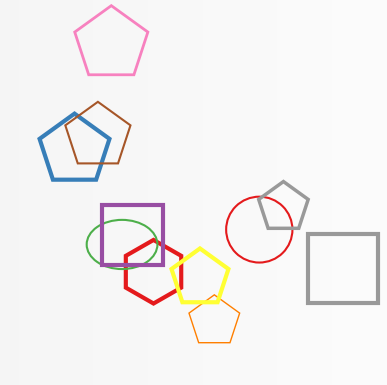[{"shape": "hexagon", "thickness": 3, "radius": 0.41, "center": [0.396, 0.294]}, {"shape": "circle", "thickness": 1.5, "radius": 0.43, "center": [0.669, 0.404]}, {"shape": "pentagon", "thickness": 3, "radius": 0.47, "center": [0.192, 0.61]}, {"shape": "oval", "thickness": 1.5, "radius": 0.46, "center": [0.315, 0.365]}, {"shape": "square", "thickness": 3, "radius": 0.39, "center": [0.342, 0.389]}, {"shape": "pentagon", "thickness": 1, "radius": 0.34, "center": [0.553, 0.165]}, {"shape": "pentagon", "thickness": 3, "radius": 0.39, "center": [0.516, 0.277]}, {"shape": "pentagon", "thickness": 1.5, "radius": 0.44, "center": [0.253, 0.647]}, {"shape": "pentagon", "thickness": 2, "radius": 0.5, "center": [0.287, 0.886]}, {"shape": "square", "thickness": 3, "radius": 0.45, "center": [0.885, 0.303]}, {"shape": "pentagon", "thickness": 2.5, "radius": 0.34, "center": [0.731, 0.461]}]